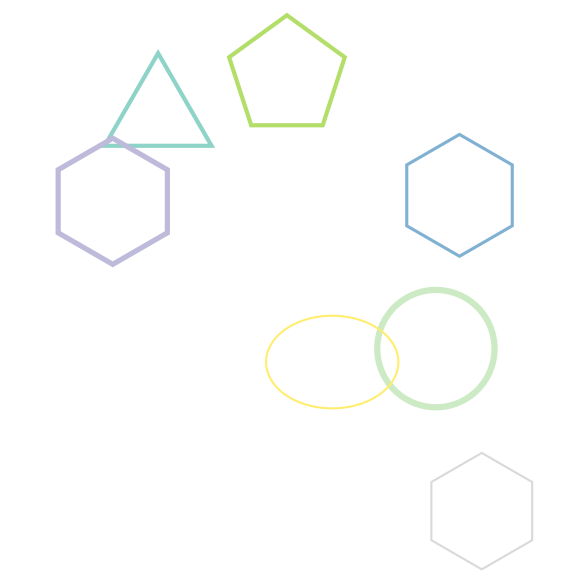[{"shape": "triangle", "thickness": 2, "radius": 0.53, "center": [0.274, 0.8]}, {"shape": "hexagon", "thickness": 2.5, "radius": 0.55, "center": [0.195, 0.651]}, {"shape": "hexagon", "thickness": 1.5, "radius": 0.53, "center": [0.796, 0.661]}, {"shape": "pentagon", "thickness": 2, "radius": 0.53, "center": [0.497, 0.867]}, {"shape": "hexagon", "thickness": 1, "radius": 0.5, "center": [0.834, 0.114]}, {"shape": "circle", "thickness": 3, "radius": 0.51, "center": [0.755, 0.395]}, {"shape": "oval", "thickness": 1, "radius": 0.57, "center": [0.575, 0.372]}]